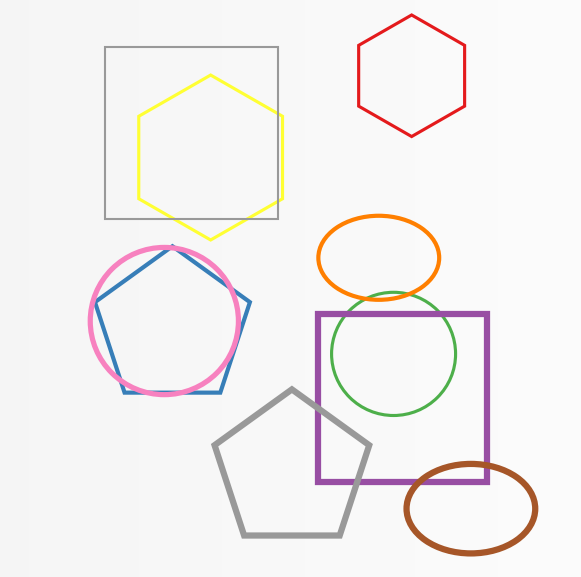[{"shape": "hexagon", "thickness": 1.5, "radius": 0.53, "center": [0.708, 0.868]}, {"shape": "pentagon", "thickness": 2, "radius": 0.7, "center": [0.297, 0.433]}, {"shape": "circle", "thickness": 1.5, "radius": 0.53, "center": [0.677, 0.386]}, {"shape": "square", "thickness": 3, "radius": 0.73, "center": [0.693, 0.31]}, {"shape": "oval", "thickness": 2, "radius": 0.52, "center": [0.652, 0.553]}, {"shape": "hexagon", "thickness": 1.5, "radius": 0.71, "center": [0.362, 0.726]}, {"shape": "oval", "thickness": 3, "radius": 0.55, "center": [0.81, 0.118]}, {"shape": "circle", "thickness": 2.5, "radius": 0.64, "center": [0.283, 0.443]}, {"shape": "pentagon", "thickness": 3, "radius": 0.7, "center": [0.502, 0.185]}, {"shape": "square", "thickness": 1, "radius": 0.75, "center": [0.329, 0.769]}]